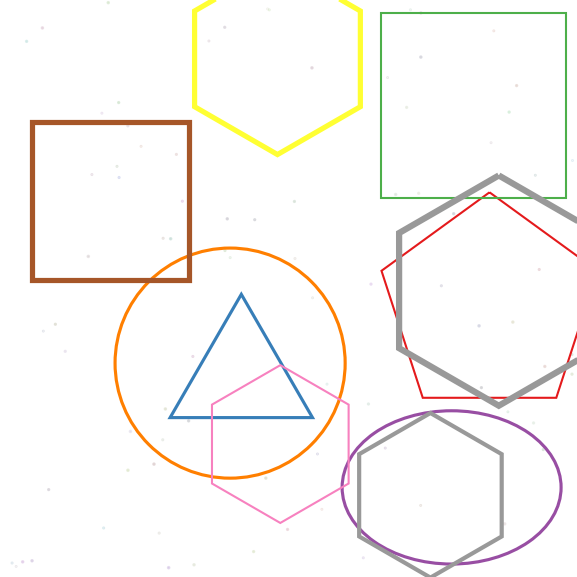[{"shape": "pentagon", "thickness": 1, "radius": 0.98, "center": [0.848, 0.469]}, {"shape": "triangle", "thickness": 1.5, "radius": 0.71, "center": [0.418, 0.347]}, {"shape": "square", "thickness": 1, "radius": 0.8, "center": [0.82, 0.816]}, {"shape": "oval", "thickness": 1.5, "radius": 0.95, "center": [0.782, 0.155]}, {"shape": "circle", "thickness": 1.5, "radius": 1.0, "center": [0.398, 0.37]}, {"shape": "hexagon", "thickness": 2.5, "radius": 0.83, "center": [0.48, 0.897]}, {"shape": "square", "thickness": 2.5, "radius": 0.68, "center": [0.191, 0.651]}, {"shape": "hexagon", "thickness": 1, "radius": 0.68, "center": [0.485, 0.23]}, {"shape": "hexagon", "thickness": 3, "radius": 1.0, "center": [0.864, 0.496]}, {"shape": "hexagon", "thickness": 2, "radius": 0.71, "center": [0.745, 0.141]}]